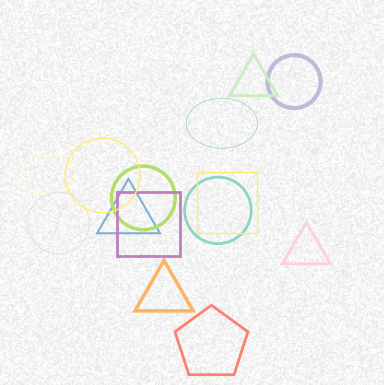[{"shape": "oval", "thickness": 0.5, "radius": 0.46, "center": [0.576, 0.68]}, {"shape": "circle", "thickness": 2, "radius": 0.43, "center": [0.566, 0.454]}, {"shape": "oval", "thickness": 0.5, "radius": 0.37, "center": [0.123, 0.55]}, {"shape": "circle", "thickness": 3, "radius": 0.34, "center": [0.764, 0.788]}, {"shape": "pentagon", "thickness": 2, "radius": 0.5, "center": [0.549, 0.107]}, {"shape": "triangle", "thickness": 1.5, "radius": 0.47, "center": [0.334, 0.441]}, {"shape": "triangle", "thickness": 2.5, "radius": 0.44, "center": [0.426, 0.236]}, {"shape": "circle", "thickness": 2.5, "radius": 0.41, "center": [0.372, 0.486]}, {"shape": "triangle", "thickness": 2, "radius": 0.36, "center": [0.796, 0.351]}, {"shape": "circle", "thickness": 0.5, "radius": 0.4, "center": [0.152, 0.421]}, {"shape": "square", "thickness": 2, "radius": 0.41, "center": [0.386, 0.418]}, {"shape": "triangle", "thickness": 2, "radius": 0.36, "center": [0.659, 0.788]}, {"shape": "circle", "thickness": 1, "radius": 0.49, "center": [0.266, 0.545]}, {"shape": "square", "thickness": 1, "radius": 0.39, "center": [0.589, 0.475]}]